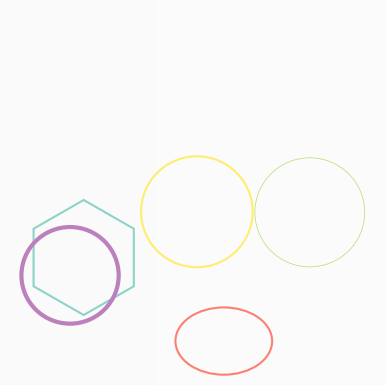[{"shape": "hexagon", "thickness": 1.5, "radius": 0.75, "center": [0.216, 0.331]}, {"shape": "oval", "thickness": 1.5, "radius": 0.62, "center": [0.578, 0.114]}, {"shape": "circle", "thickness": 0.5, "radius": 0.71, "center": [0.799, 0.448]}, {"shape": "circle", "thickness": 3, "radius": 0.63, "center": [0.181, 0.285]}, {"shape": "circle", "thickness": 1.5, "radius": 0.72, "center": [0.508, 0.45]}]